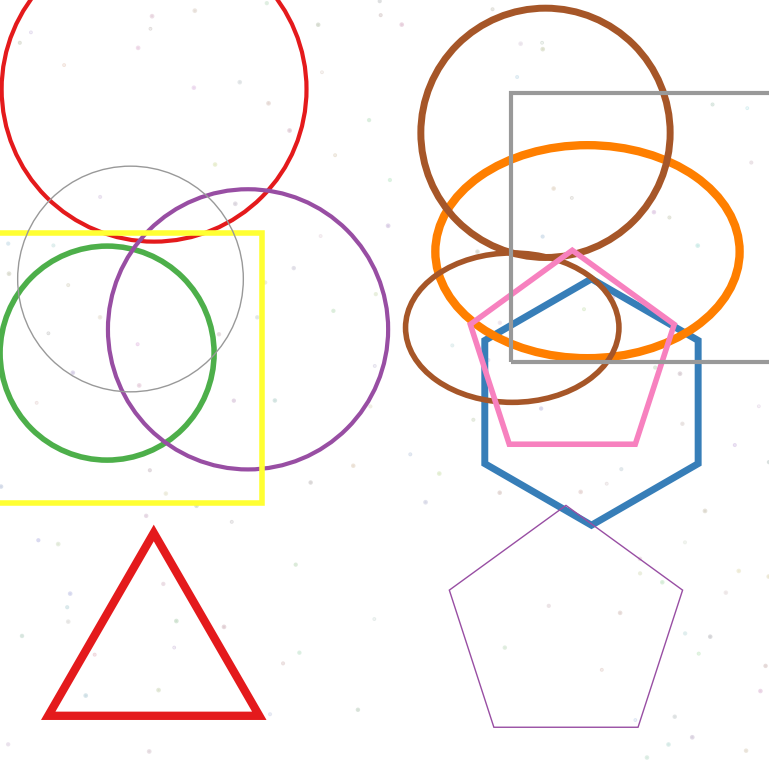[{"shape": "triangle", "thickness": 3, "radius": 0.79, "center": [0.2, 0.15]}, {"shape": "circle", "thickness": 1.5, "radius": 0.99, "center": [0.2, 0.884]}, {"shape": "hexagon", "thickness": 2.5, "radius": 0.8, "center": [0.768, 0.478]}, {"shape": "circle", "thickness": 2, "radius": 0.69, "center": [0.139, 0.541]}, {"shape": "circle", "thickness": 1.5, "radius": 0.91, "center": [0.322, 0.572]}, {"shape": "pentagon", "thickness": 0.5, "radius": 0.8, "center": [0.735, 0.184]}, {"shape": "oval", "thickness": 3, "radius": 0.99, "center": [0.763, 0.673]}, {"shape": "square", "thickness": 2, "radius": 0.88, "center": [0.165, 0.522]}, {"shape": "oval", "thickness": 2, "radius": 0.69, "center": [0.665, 0.574]}, {"shape": "circle", "thickness": 2.5, "radius": 0.81, "center": [0.708, 0.827]}, {"shape": "pentagon", "thickness": 2, "radius": 0.7, "center": [0.743, 0.536]}, {"shape": "square", "thickness": 1.5, "radius": 0.88, "center": [0.838, 0.704]}, {"shape": "circle", "thickness": 0.5, "radius": 0.73, "center": [0.169, 0.638]}]